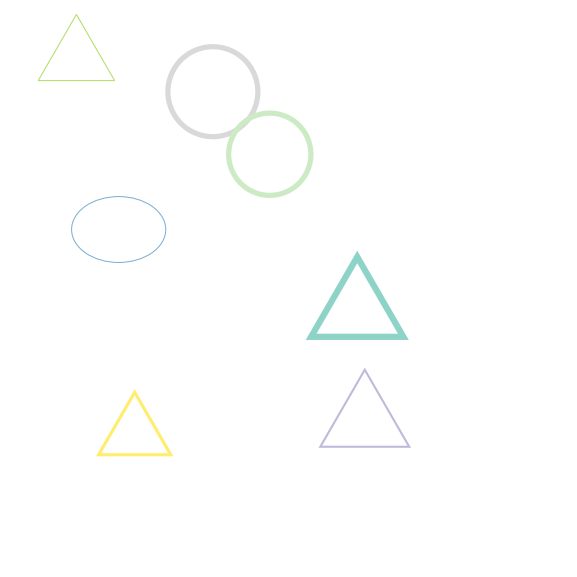[{"shape": "triangle", "thickness": 3, "radius": 0.46, "center": [0.619, 0.462]}, {"shape": "triangle", "thickness": 1, "radius": 0.44, "center": [0.632, 0.27]}, {"shape": "oval", "thickness": 0.5, "radius": 0.41, "center": [0.205, 0.602]}, {"shape": "triangle", "thickness": 0.5, "radius": 0.38, "center": [0.132, 0.898]}, {"shape": "circle", "thickness": 2.5, "radius": 0.39, "center": [0.369, 0.84]}, {"shape": "circle", "thickness": 2.5, "radius": 0.36, "center": [0.467, 0.732]}, {"shape": "triangle", "thickness": 1.5, "radius": 0.36, "center": [0.233, 0.248]}]